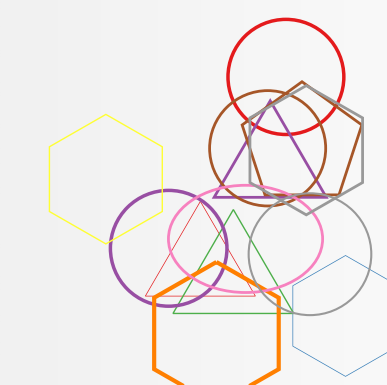[{"shape": "circle", "thickness": 2.5, "radius": 0.75, "center": [0.738, 0.8]}, {"shape": "triangle", "thickness": 0.5, "radius": 0.82, "center": [0.517, 0.313]}, {"shape": "hexagon", "thickness": 0.5, "radius": 0.78, "center": [0.892, 0.179]}, {"shape": "triangle", "thickness": 1, "radius": 0.9, "center": [0.602, 0.276]}, {"shape": "triangle", "thickness": 2, "radius": 0.84, "center": [0.697, 0.571]}, {"shape": "circle", "thickness": 2.5, "radius": 0.75, "center": [0.435, 0.355]}, {"shape": "hexagon", "thickness": 3, "radius": 0.93, "center": [0.559, 0.134]}, {"shape": "hexagon", "thickness": 1, "radius": 0.84, "center": [0.273, 0.535]}, {"shape": "circle", "thickness": 2, "radius": 0.75, "center": [0.691, 0.615]}, {"shape": "pentagon", "thickness": 2, "radius": 0.81, "center": [0.779, 0.625]}, {"shape": "oval", "thickness": 2, "radius": 0.99, "center": [0.634, 0.379]}, {"shape": "hexagon", "thickness": 2, "radius": 0.84, "center": [0.79, 0.61]}, {"shape": "circle", "thickness": 1.5, "radius": 0.79, "center": [0.8, 0.34]}]